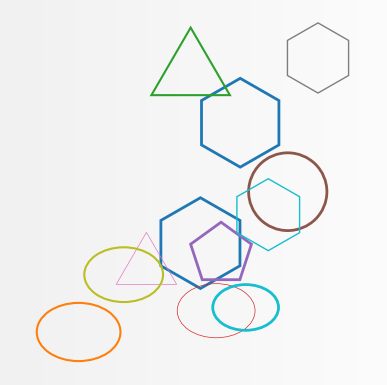[{"shape": "hexagon", "thickness": 2, "radius": 0.59, "center": [0.517, 0.369]}, {"shape": "hexagon", "thickness": 2, "radius": 0.58, "center": [0.62, 0.681]}, {"shape": "oval", "thickness": 1.5, "radius": 0.54, "center": [0.203, 0.138]}, {"shape": "triangle", "thickness": 1.5, "radius": 0.58, "center": [0.492, 0.811]}, {"shape": "oval", "thickness": 0.5, "radius": 0.5, "center": [0.558, 0.193]}, {"shape": "pentagon", "thickness": 2, "radius": 0.41, "center": [0.57, 0.34]}, {"shape": "circle", "thickness": 2, "radius": 0.51, "center": [0.743, 0.502]}, {"shape": "triangle", "thickness": 0.5, "radius": 0.45, "center": [0.378, 0.306]}, {"shape": "hexagon", "thickness": 1, "radius": 0.46, "center": [0.821, 0.849]}, {"shape": "oval", "thickness": 1.5, "radius": 0.51, "center": [0.319, 0.287]}, {"shape": "hexagon", "thickness": 1, "radius": 0.47, "center": [0.692, 0.442]}, {"shape": "oval", "thickness": 2, "radius": 0.42, "center": [0.634, 0.201]}]